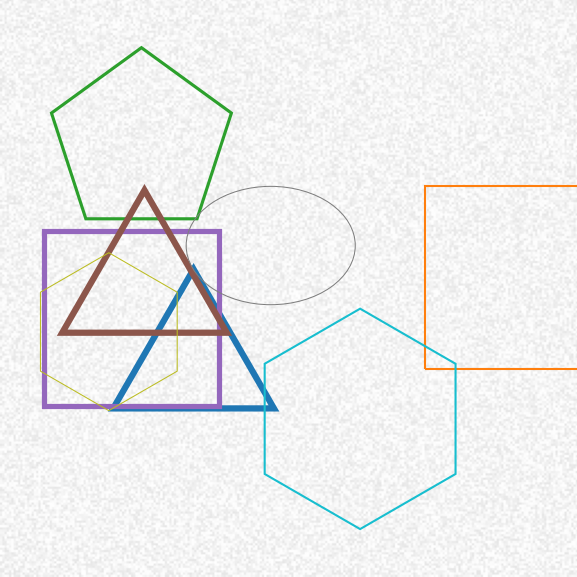[{"shape": "triangle", "thickness": 3, "radius": 0.8, "center": [0.335, 0.372]}, {"shape": "square", "thickness": 1, "radius": 0.79, "center": [0.895, 0.519]}, {"shape": "pentagon", "thickness": 1.5, "radius": 0.82, "center": [0.245, 0.753]}, {"shape": "square", "thickness": 2.5, "radius": 0.76, "center": [0.228, 0.448]}, {"shape": "triangle", "thickness": 3, "radius": 0.82, "center": [0.25, 0.505]}, {"shape": "oval", "thickness": 0.5, "radius": 0.73, "center": [0.469, 0.574]}, {"shape": "hexagon", "thickness": 0.5, "radius": 0.68, "center": [0.188, 0.425]}, {"shape": "hexagon", "thickness": 1, "radius": 0.95, "center": [0.624, 0.274]}]